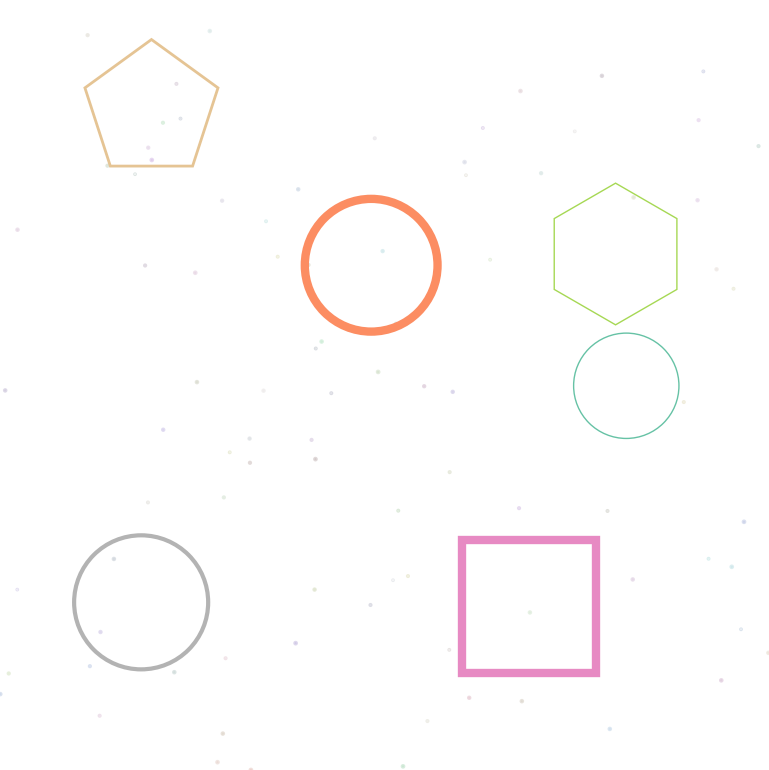[{"shape": "circle", "thickness": 0.5, "radius": 0.34, "center": [0.813, 0.499]}, {"shape": "circle", "thickness": 3, "radius": 0.43, "center": [0.482, 0.656]}, {"shape": "square", "thickness": 3, "radius": 0.43, "center": [0.687, 0.212]}, {"shape": "hexagon", "thickness": 0.5, "radius": 0.46, "center": [0.799, 0.67]}, {"shape": "pentagon", "thickness": 1, "radius": 0.45, "center": [0.197, 0.858]}, {"shape": "circle", "thickness": 1.5, "radius": 0.44, "center": [0.183, 0.218]}]